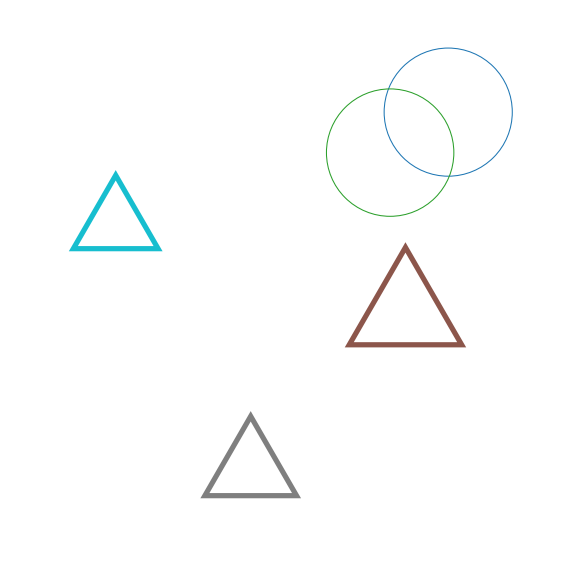[{"shape": "circle", "thickness": 0.5, "radius": 0.55, "center": [0.776, 0.805]}, {"shape": "circle", "thickness": 0.5, "radius": 0.55, "center": [0.676, 0.735]}, {"shape": "triangle", "thickness": 2.5, "radius": 0.56, "center": [0.702, 0.458]}, {"shape": "triangle", "thickness": 2.5, "radius": 0.46, "center": [0.434, 0.187]}, {"shape": "triangle", "thickness": 2.5, "radius": 0.42, "center": [0.2, 0.611]}]